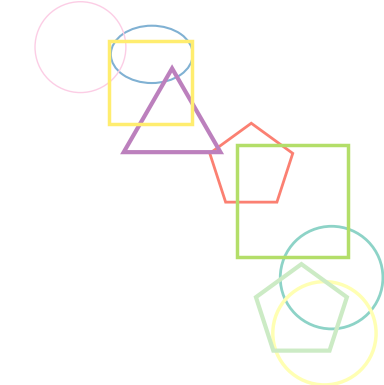[{"shape": "circle", "thickness": 2, "radius": 0.67, "center": [0.861, 0.279]}, {"shape": "circle", "thickness": 2.5, "radius": 0.67, "center": [0.843, 0.134]}, {"shape": "pentagon", "thickness": 2, "radius": 0.57, "center": [0.653, 0.567]}, {"shape": "oval", "thickness": 1.5, "radius": 0.53, "center": [0.394, 0.859]}, {"shape": "square", "thickness": 2.5, "radius": 0.72, "center": [0.759, 0.478]}, {"shape": "circle", "thickness": 1, "radius": 0.59, "center": [0.209, 0.878]}, {"shape": "triangle", "thickness": 3, "radius": 0.73, "center": [0.447, 0.677]}, {"shape": "pentagon", "thickness": 3, "radius": 0.62, "center": [0.783, 0.19]}, {"shape": "square", "thickness": 2.5, "radius": 0.54, "center": [0.392, 0.786]}]